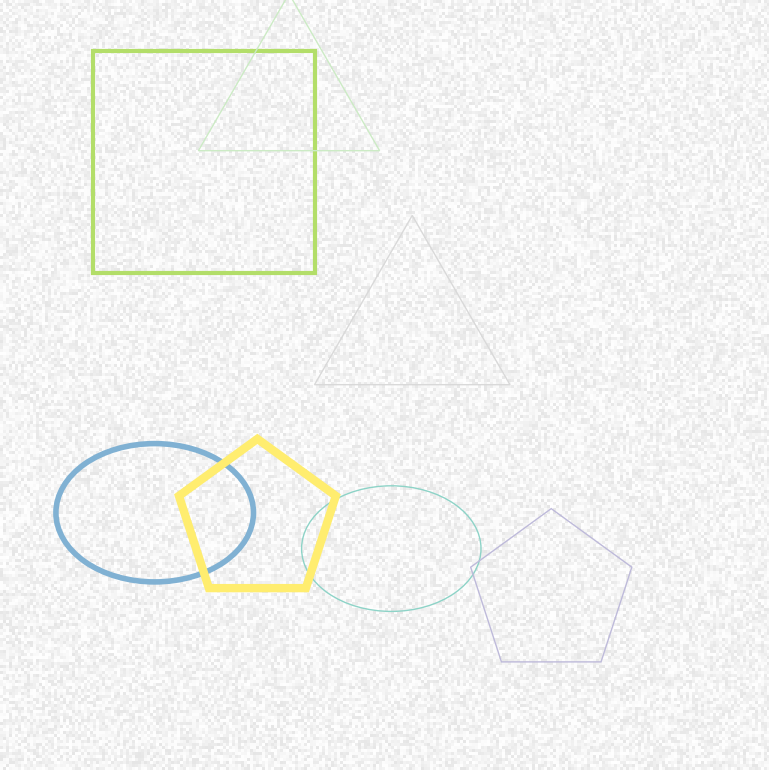[{"shape": "oval", "thickness": 0.5, "radius": 0.58, "center": [0.508, 0.288]}, {"shape": "pentagon", "thickness": 0.5, "radius": 0.55, "center": [0.716, 0.229]}, {"shape": "oval", "thickness": 2, "radius": 0.64, "center": [0.201, 0.334]}, {"shape": "square", "thickness": 1.5, "radius": 0.72, "center": [0.265, 0.789]}, {"shape": "triangle", "thickness": 0.5, "radius": 0.73, "center": [0.535, 0.574]}, {"shape": "triangle", "thickness": 0.5, "radius": 0.68, "center": [0.375, 0.872]}, {"shape": "pentagon", "thickness": 3, "radius": 0.54, "center": [0.334, 0.323]}]